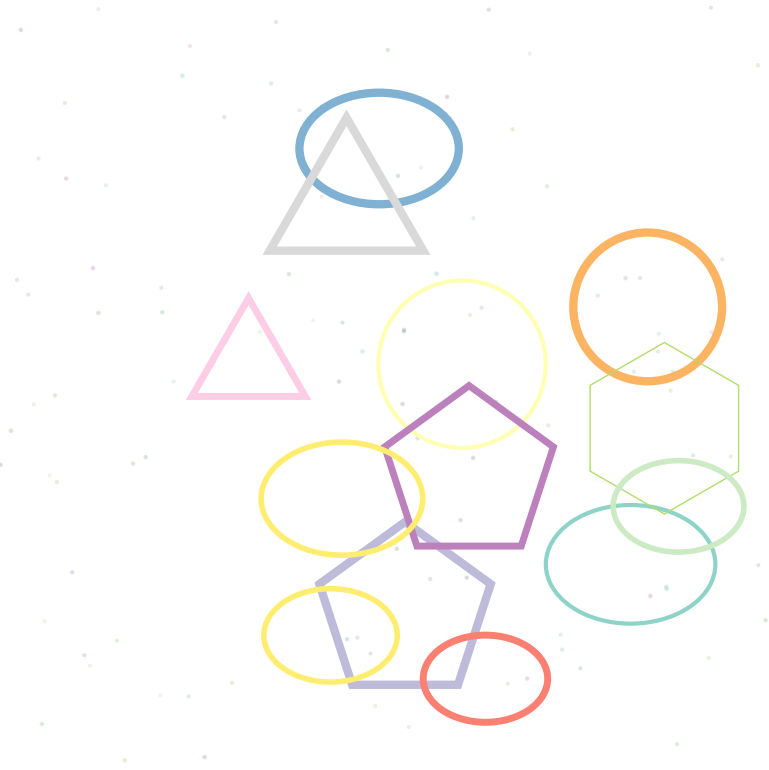[{"shape": "oval", "thickness": 1.5, "radius": 0.55, "center": [0.819, 0.267]}, {"shape": "circle", "thickness": 1.5, "radius": 0.54, "center": [0.6, 0.527]}, {"shape": "pentagon", "thickness": 3, "radius": 0.58, "center": [0.526, 0.205]}, {"shape": "oval", "thickness": 2.5, "radius": 0.4, "center": [0.63, 0.119]}, {"shape": "oval", "thickness": 3, "radius": 0.52, "center": [0.492, 0.807]}, {"shape": "circle", "thickness": 3, "radius": 0.48, "center": [0.841, 0.601]}, {"shape": "hexagon", "thickness": 0.5, "radius": 0.56, "center": [0.863, 0.444]}, {"shape": "triangle", "thickness": 2.5, "radius": 0.43, "center": [0.323, 0.528]}, {"shape": "triangle", "thickness": 3, "radius": 0.58, "center": [0.45, 0.732]}, {"shape": "pentagon", "thickness": 2.5, "radius": 0.58, "center": [0.609, 0.384]}, {"shape": "oval", "thickness": 2, "radius": 0.42, "center": [0.881, 0.342]}, {"shape": "oval", "thickness": 2, "radius": 0.43, "center": [0.429, 0.175]}, {"shape": "oval", "thickness": 2, "radius": 0.52, "center": [0.444, 0.352]}]